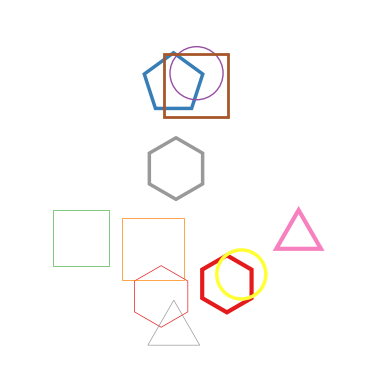[{"shape": "hexagon", "thickness": 3, "radius": 0.37, "center": [0.589, 0.263]}, {"shape": "hexagon", "thickness": 0.5, "radius": 0.4, "center": [0.419, 0.23]}, {"shape": "pentagon", "thickness": 2.5, "radius": 0.4, "center": [0.451, 0.783]}, {"shape": "square", "thickness": 0.5, "radius": 0.36, "center": [0.21, 0.381]}, {"shape": "circle", "thickness": 1, "radius": 0.34, "center": [0.51, 0.81]}, {"shape": "square", "thickness": 0.5, "radius": 0.4, "center": [0.398, 0.352]}, {"shape": "circle", "thickness": 2.5, "radius": 0.32, "center": [0.627, 0.287]}, {"shape": "square", "thickness": 2, "radius": 0.41, "center": [0.509, 0.778]}, {"shape": "triangle", "thickness": 3, "radius": 0.34, "center": [0.776, 0.387]}, {"shape": "hexagon", "thickness": 2.5, "radius": 0.4, "center": [0.457, 0.562]}, {"shape": "triangle", "thickness": 0.5, "radius": 0.39, "center": [0.451, 0.142]}]